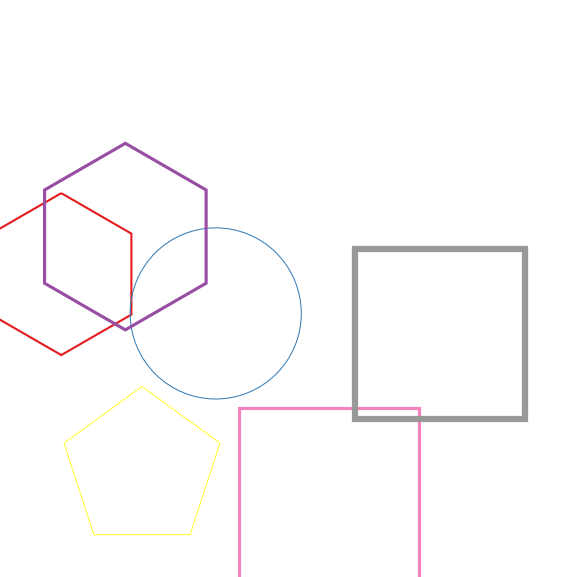[{"shape": "hexagon", "thickness": 1, "radius": 0.7, "center": [0.106, 0.524]}, {"shape": "circle", "thickness": 0.5, "radius": 0.74, "center": [0.374, 0.456]}, {"shape": "hexagon", "thickness": 1.5, "radius": 0.81, "center": [0.217, 0.589]}, {"shape": "pentagon", "thickness": 0.5, "radius": 0.71, "center": [0.246, 0.188]}, {"shape": "square", "thickness": 1.5, "radius": 0.78, "center": [0.57, 0.136]}, {"shape": "square", "thickness": 3, "radius": 0.74, "center": [0.761, 0.42]}]